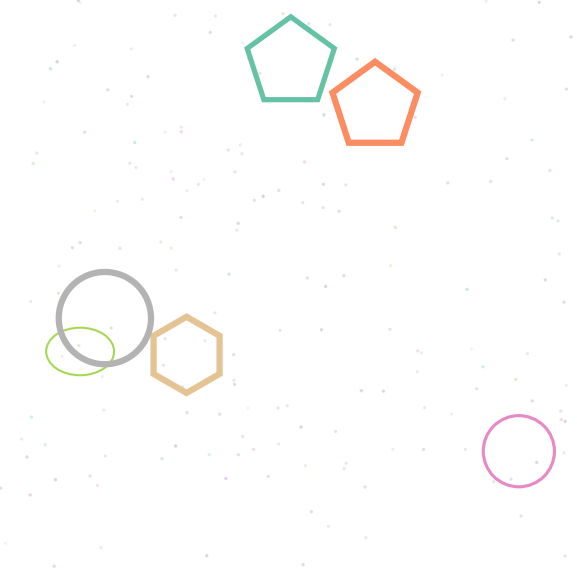[{"shape": "pentagon", "thickness": 2.5, "radius": 0.4, "center": [0.503, 0.891]}, {"shape": "pentagon", "thickness": 3, "radius": 0.39, "center": [0.65, 0.815]}, {"shape": "circle", "thickness": 1.5, "radius": 0.31, "center": [0.898, 0.218]}, {"shape": "oval", "thickness": 1, "radius": 0.29, "center": [0.139, 0.391]}, {"shape": "hexagon", "thickness": 3, "radius": 0.33, "center": [0.323, 0.385]}, {"shape": "circle", "thickness": 3, "radius": 0.4, "center": [0.182, 0.448]}]